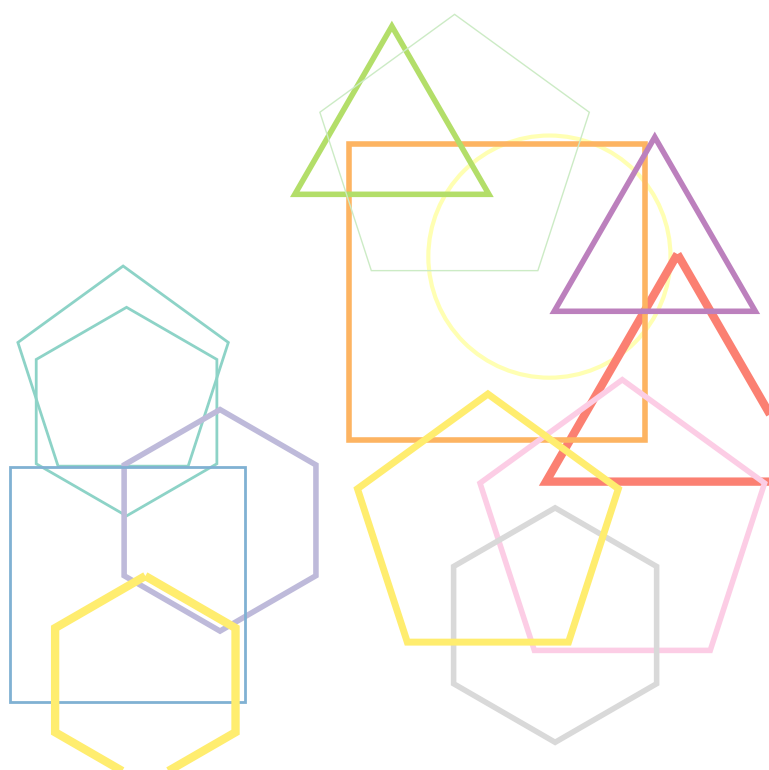[{"shape": "hexagon", "thickness": 1, "radius": 0.68, "center": [0.164, 0.465]}, {"shape": "pentagon", "thickness": 1, "radius": 0.72, "center": [0.16, 0.511]}, {"shape": "circle", "thickness": 1.5, "radius": 0.79, "center": [0.714, 0.667]}, {"shape": "hexagon", "thickness": 2, "radius": 0.72, "center": [0.286, 0.324]}, {"shape": "triangle", "thickness": 3, "radius": 0.98, "center": [0.88, 0.473]}, {"shape": "square", "thickness": 1, "radius": 0.76, "center": [0.165, 0.241]}, {"shape": "square", "thickness": 2, "radius": 0.96, "center": [0.645, 0.621]}, {"shape": "triangle", "thickness": 2, "radius": 0.73, "center": [0.509, 0.82]}, {"shape": "pentagon", "thickness": 2, "radius": 0.97, "center": [0.808, 0.313]}, {"shape": "hexagon", "thickness": 2, "radius": 0.76, "center": [0.721, 0.188]}, {"shape": "triangle", "thickness": 2, "radius": 0.75, "center": [0.85, 0.671]}, {"shape": "pentagon", "thickness": 0.5, "radius": 0.92, "center": [0.59, 0.797]}, {"shape": "hexagon", "thickness": 3, "radius": 0.68, "center": [0.189, 0.117]}, {"shape": "pentagon", "thickness": 2.5, "radius": 0.89, "center": [0.634, 0.31]}]